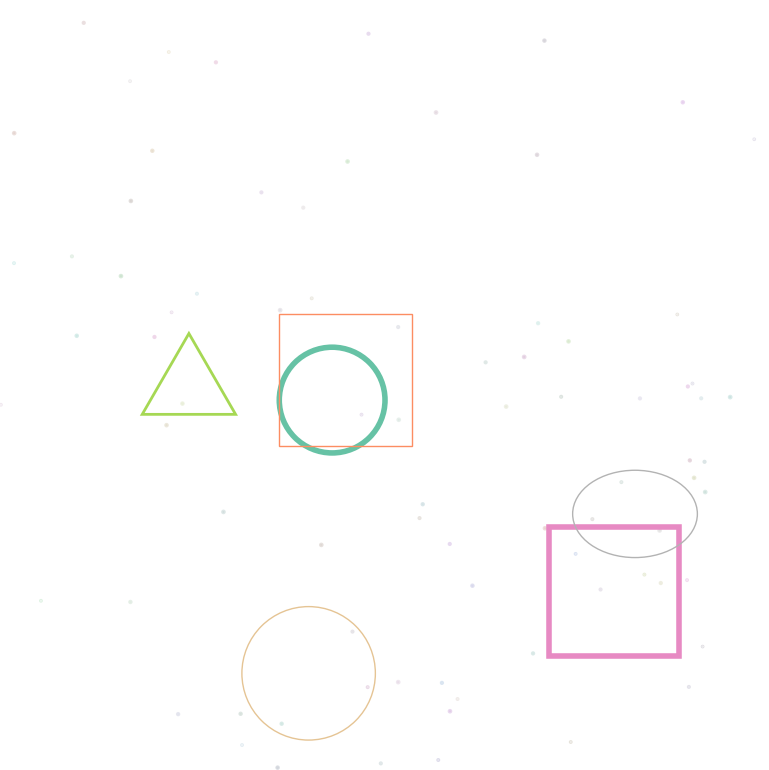[{"shape": "circle", "thickness": 2, "radius": 0.34, "center": [0.431, 0.48]}, {"shape": "square", "thickness": 0.5, "radius": 0.43, "center": [0.448, 0.506]}, {"shape": "square", "thickness": 2, "radius": 0.42, "center": [0.797, 0.232]}, {"shape": "triangle", "thickness": 1, "radius": 0.35, "center": [0.245, 0.497]}, {"shape": "circle", "thickness": 0.5, "radius": 0.43, "center": [0.401, 0.126]}, {"shape": "oval", "thickness": 0.5, "radius": 0.4, "center": [0.825, 0.333]}]